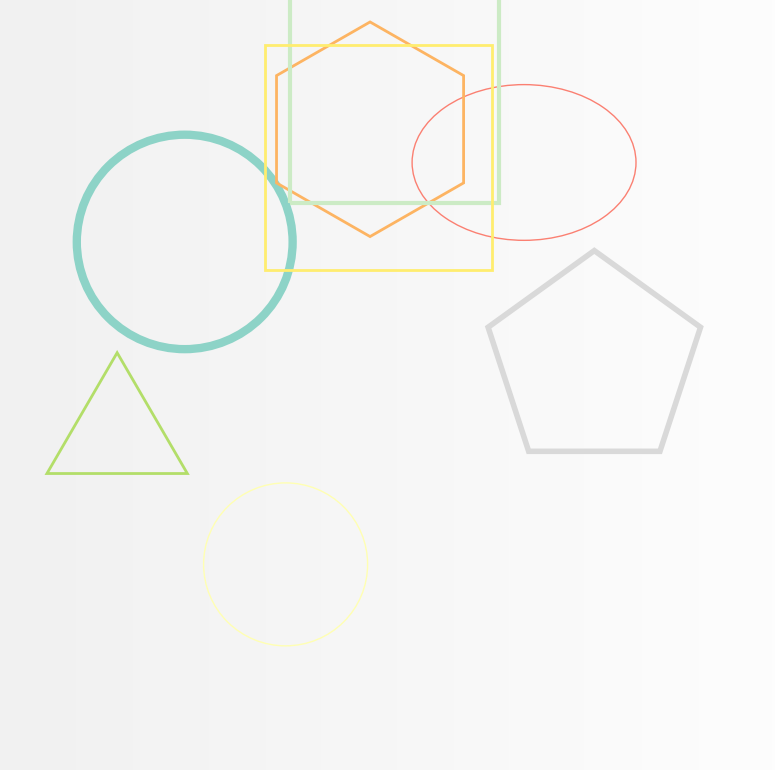[{"shape": "circle", "thickness": 3, "radius": 0.7, "center": [0.238, 0.686]}, {"shape": "circle", "thickness": 0.5, "radius": 0.53, "center": [0.369, 0.267]}, {"shape": "oval", "thickness": 0.5, "radius": 0.72, "center": [0.676, 0.789]}, {"shape": "hexagon", "thickness": 1, "radius": 0.7, "center": [0.477, 0.832]}, {"shape": "triangle", "thickness": 1, "radius": 0.52, "center": [0.151, 0.437]}, {"shape": "pentagon", "thickness": 2, "radius": 0.72, "center": [0.767, 0.53]}, {"shape": "square", "thickness": 1.5, "radius": 0.67, "center": [0.509, 0.872]}, {"shape": "square", "thickness": 1, "radius": 0.73, "center": [0.488, 0.795]}]